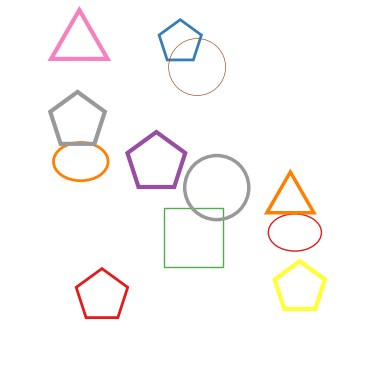[{"shape": "pentagon", "thickness": 2, "radius": 0.35, "center": [0.265, 0.232]}, {"shape": "oval", "thickness": 1, "radius": 0.35, "center": [0.766, 0.396]}, {"shape": "pentagon", "thickness": 2, "radius": 0.29, "center": [0.468, 0.891]}, {"shape": "square", "thickness": 1, "radius": 0.38, "center": [0.502, 0.383]}, {"shape": "pentagon", "thickness": 3, "radius": 0.39, "center": [0.406, 0.578]}, {"shape": "triangle", "thickness": 2.5, "radius": 0.35, "center": [0.754, 0.483]}, {"shape": "oval", "thickness": 2, "radius": 0.35, "center": [0.21, 0.58]}, {"shape": "pentagon", "thickness": 3, "radius": 0.34, "center": [0.779, 0.253]}, {"shape": "circle", "thickness": 0.5, "radius": 0.37, "center": [0.512, 0.826]}, {"shape": "triangle", "thickness": 3, "radius": 0.42, "center": [0.206, 0.889]}, {"shape": "circle", "thickness": 2.5, "radius": 0.42, "center": [0.563, 0.513]}, {"shape": "pentagon", "thickness": 3, "radius": 0.37, "center": [0.201, 0.687]}]